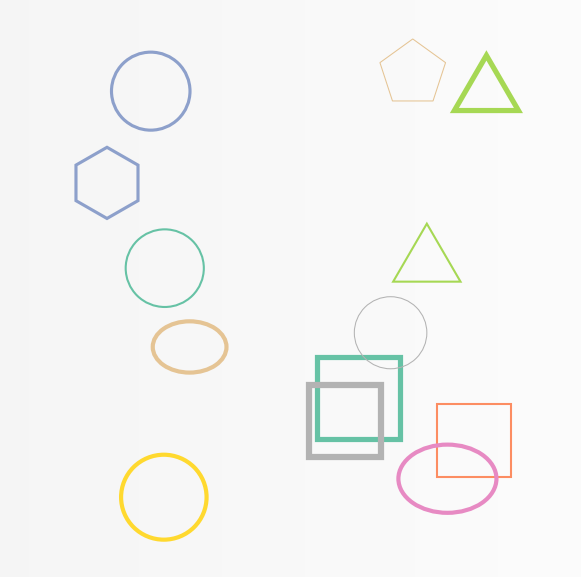[{"shape": "circle", "thickness": 1, "radius": 0.34, "center": [0.283, 0.535]}, {"shape": "square", "thickness": 2.5, "radius": 0.36, "center": [0.617, 0.31]}, {"shape": "square", "thickness": 1, "radius": 0.32, "center": [0.815, 0.237]}, {"shape": "circle", "thickness": 1.5, "radius": 0.34, "center": [0.259, 0.841]}, {"shape": "hexagon", "thickness": 1.5, "radius": 0.31, "center": [0.184, 0.682]}, {"shape": "oval", "thickness": 2, "radius": 0.42, "center": [0.77, 0.17]}, {"shape": "triangle", "thickness": 1, "radius": 0.33, "center": [0.734, 0.545]}, {"shape": "triangle", "thickness": 2.5, "radius": 0.32, "center": [0.837, 0.84]}, {"shape": "circle", "thickness": 2, "radius": 0.37, "center": [0.282, 0.138]}, {"shape": "pentagon", "thickness": 0.5, "radius": 0.3, "center": [0.71, 0.872]}, {"shape": "oval", "thickness": 2, "radius": 0.32, "center": [0.326, 0.398]}, {"shape": "square", "thickness": 3, "radius": 0.31, "center": [0.593, 0.27]}, {"shape": "circle", "thickness": 0.5, "radius": 0.31, "center": [0.672, 0.423]}]